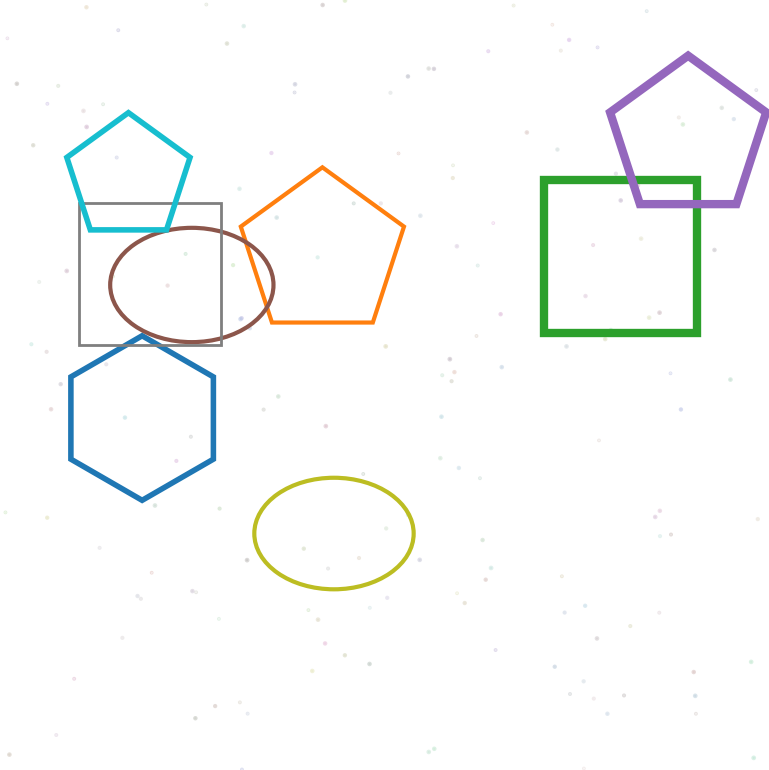[{"shape": "hexagon", "thickness": 2, "radius": 0.53, "center": [0.185, 0.457]}, {"shape": "pentagon", "thickness": 1.5, "radius": 0.56, "center": [0.419, 0.671]}, {"shape": "square", "thickness": 3, "radius": 0.5, "center": [0.806, 0.667]}, {"shape": "pentagon", "thickness": 3, "radius": 0.53, "center": [0.894, 0.821]}, {"shape": "oval", "thickness": 1.5, "radius": 0.53, "center": [0.249, 0.63]}, {"shape": "square", "thickness": 1, "radius": 0.46, "center": [0.195, 0.645]}, {"shape": "oval", "thickness": 1.5, "radius": 0.52, "center": [0.434, 0.307]}, {"shape": "pentagon", "thickness": 2, "radius": 0.42, "center": [0.167, 0.77]}]